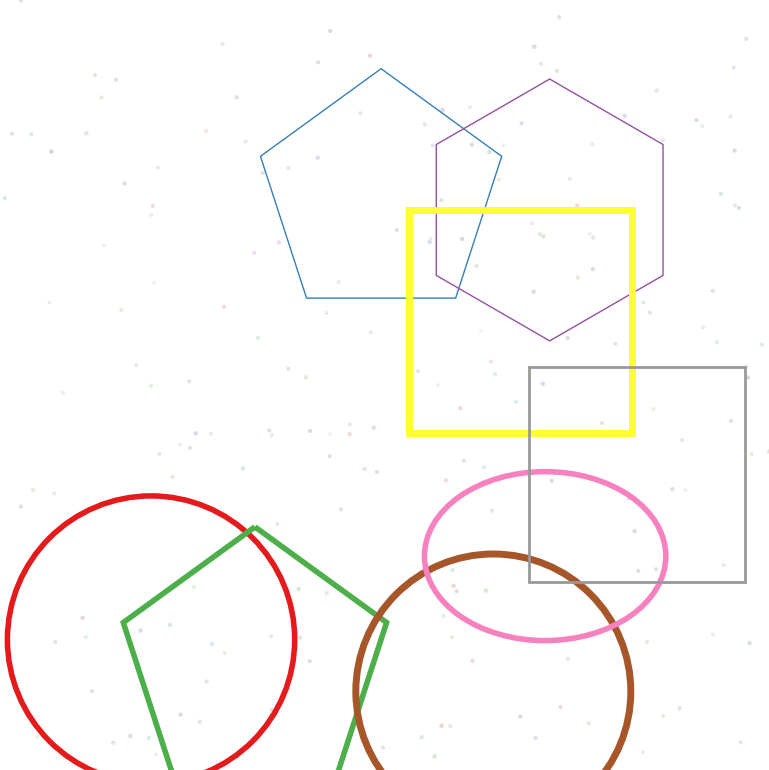[{"shape": "circle", "thickness": 2, "radius": 0.93, "center": [0.196, 0.169]}, {"shape": "pentagon", "thickness": 0.5, "radius": 0.82, "center": [0.495, 0.746]}, {"shape": "pentagon", "thickness": 2, "radius": 0.9, "center": [0.331, 0.136]}, {"shape": "hexagon", "thickness": 0.5, "radius": 0.85, "center": [0.714, 0.727]}, {"shape": "square", "thickness": 2.5, "radius": 0.72, "center": [0.676, 0.582]}, {"shape": "circle", "thickness": 2.5, "radius": 0.89, "center": [0.641, 0.102]}, {"shape": "oval", "thickness": 2, "radius": 0.78, "center": [0.708, 0.278]}, {"shape": "square", "thickness": 1, "radius": 0.7, "center": [0.827, 0.384]}]